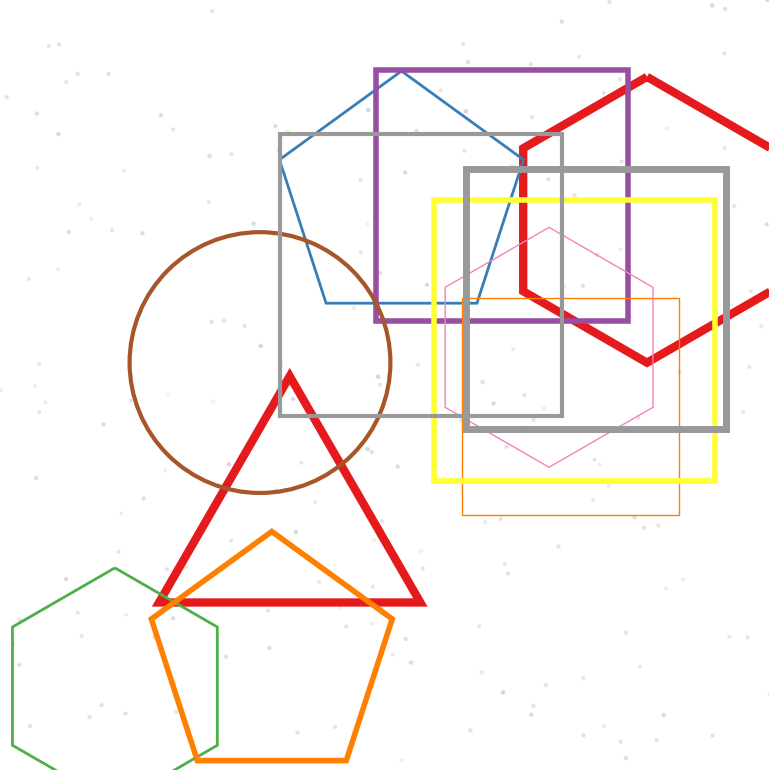[{"shape": "triangle", "thickness": 3, "radius": 0.98, "center": [0.376, 0.316]}, {"shape": "hexagon", "thickness": 3, "radius": 0.93, "center": [0.84, 0.715]}, {"shape": "pentagon", "thickness": 1, "radius": 0.83, "center": [0.521, 0.741]}, {"shape": "hexagon", "thickness": 1, "radius": 0.77, "center": [0.149, 0.109]}, {"shape": "square", "thickness": 2, "radius": 0.82, "center": [0.652, 0.746]}, {"shape": "pentagon", "thickness": 2, "radius": 0.82, "center": [0.353, 0.145]}, {"shape": "square", "thickness": 0.5, "radius": 0.71, "center": [0.741, 0.472]}, {"shape": "square", "thickness": 2, "radius": 0.91, "center": [0.747, 0.557]}, {"shape": "circle", "thickness": 1.5, "radius": 0.85, "center": [0.338, 0.529]}, {"shape": "hexagon", "thickness": 0.5, "radius": 0.78, "center": [0.713, 0.549]}, {"shape": "square", "thickness": 2.5, "radius": 0.84, "center": [0.774, 0.612]}, {"shape": "square", "thickness": 1.5, "radius": 0.92, "center": [0.547, 0.643]}]